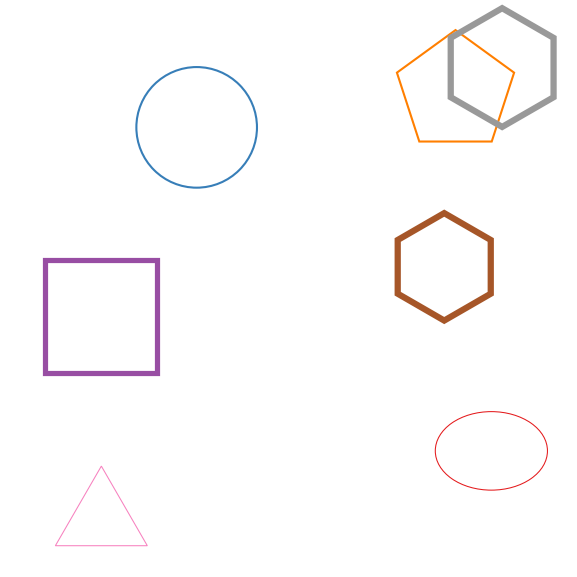[{"shape": "oval", "thickness": 0.5, "radius": 0.49, "center": [0.851, 0.218]}, {"shape": "circle", "thickness": 1, "radius": 0.52, "center": [0.341, 0.779]}, {"shape": "square", "thickness": 2.5, "radius": 0.49, "center": [0.175, 0.451]}, {"shape": "pentagon", "thickness": 1, "radius": 0.53, "center": [0.789, 0.84]}, {"shape": "hexagon", "thickness": 3, "radius": 0.47, "center": [0.769, 0.537]}, {"shape": "triangle", "thickness": 0.5, "radius": 0.46, "center": [0.175, 0.1]}, {"shape": "hexagon", "thickness": 3, "radius": 0.51, "center": [0.87, 0.882]}]